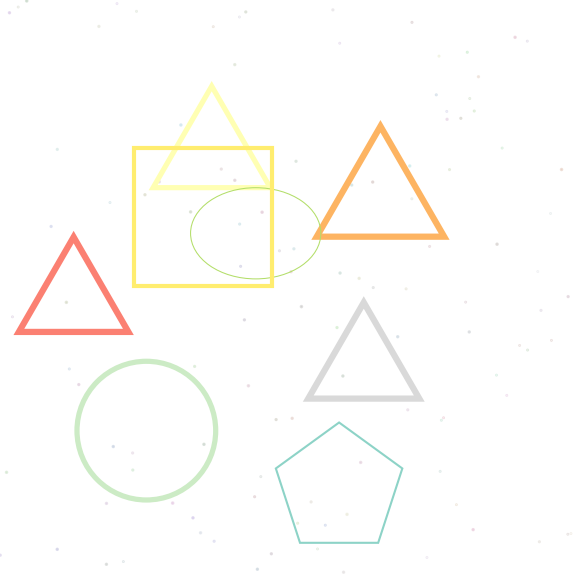[{"shape": "pentagon", "thickness": 1, "radius": 0.58, "center": [0.587, 0.152]}, {"shape": "triangle", "thickness": 2.5, "radius": 0.59, "center": [0.367, 0.733]}, {"shape": "triangle", "thickness": 3, "radius": 0.55, "center": [0.128, 0.479]}, {"shape": "triangle", "thickness": 3, "radius": 0.64, "center": [0.659, 0.653]}, {"shape": "oval", "thickness": 0.5, "radius": 0.56, "center": [0.443, 0.595]}, {"shape": "triangle", "thickness": 3, "radius": 0.56, "center": [0.63, 0.364]}, {"shape": "circle", "thickness": 2.5, "radius": 0.6, "center": [0.253, 0.253]}, {"shape": "square", "thickness": 2, "radius": 0.6, "center": [0.352, 0.624]}]